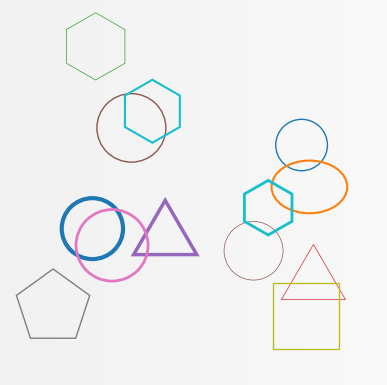[{"shape": "circle", "thickness": 1, "radius": 0.33, "center": [0.778, 0.623]}, {"shape": "circle", "thickness": 3, "radius": 0.4, "center": [0.238, 0.406]}, {"shape": "oval", "thickness": 1.5, "radius": 0.49, "center": [0.798, 0.514]}, {"shape": "hexagon", "thickness": 0.5, "radius": 0.44, "center": [0.247, 0.879]}, {"shape": "triangle", "thickness": 0.5, "radius": 0.48, "center": [0.809, 0.269]}, {"shape": "triangle", "thickness": 2.5, "radius": 0.47, "center": [0.426, 0.386]}, {"shape": "circle", "thickness": 0.5, "radius": 0.38, "center": [0.654, 0.349]}, {"shape": "circle", "thickness": 1, "radius": 0.44, "center": [0.339, 0.668]}, {"shape": "circle", "thickness": 2, "radius": 0.46, "center": [0.289, 0.363]}, {"shape": "pentagon", "thickness": 1, "radius": 0.5, "center": [0.137, 0.202]}, {"shape": "square", "thickness": 1, "radius": 0.43, "center": [0.79, 0.18]}, {"shape": "hexagon", "thickness": 1.5, "radius": 0.41, "center": [0.393, 0.711]}, {"shape": "hexagon", "thickness": 2, "radius": 0.35, "center": [0.692, 0.461]}]